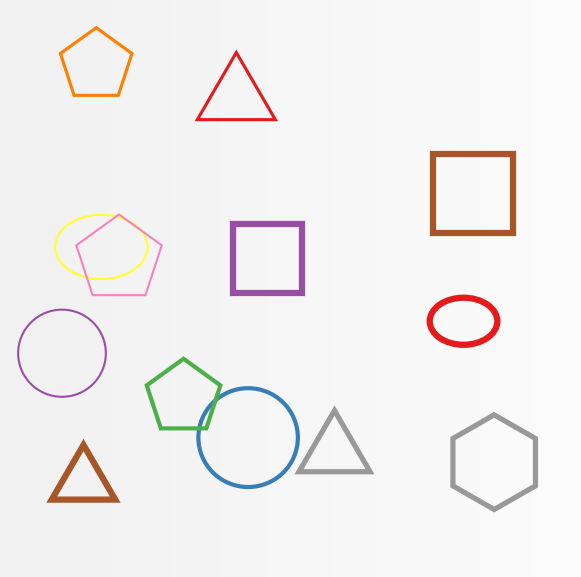[{"shape": "triangle", "thickness": 1.5, "radius": 0.39, "center": [0.407, 0.831]}, {"shape": "oval", "thickness": 3, "radius": 0.29, "center": [0.798, 0.443]}, {"shape": "circle", "thickness": 2, "radius": 0.43, "center": [0.427, 0.241]}, {"shape": "pentagon", "thickness": 2, "radius": 0.33, "center": [0.316, 0.311]}, {"shape": "square", "thickness": 3, "radius": 0.3, "center": [0.46, 0.552]}, {"shape": "circle", "thickness": 1, "radius": 0.38, "center": [0.107, 0.388]}, {"shape": "pentagon", "thickness": 1.5, "radius": 0.32, "center": [0.166, 0.886]}, {"shape": "oval", "thickness": 1, "radius": 0.4, "center": [0.174, 0.572]}, {"shape": "square", "thickness": 3, "radius": 0.34, "center": [0.814, 0.664]}, {"shape": "triangle", "thickness": 3, "radius": 0.32, "center": [0.144, 0.166]}, {"shape": "pentagon", "thickness": 1, "radius": 0.39, "center": [0.205, 0.55]}, {"shape": "triangle", "thickness": 2.5, "radius": 0.35, "center": [0.575, 0.218]}, {"shape": "hexagon", "thickness": 2.5, "radius": 0.41, "center": [0.85, 0.199]}]